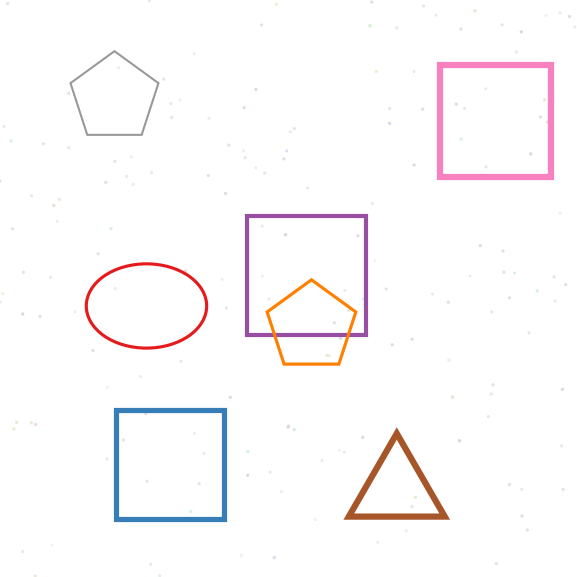[{"shape": "oval", "thickness": 1.5, "radius": 0.52, "center": [0.254, 0.469]}, {"shape": "square", "thickness": 2.5, "radius": 0.47, "center": [0.294, 0.195]}, {"shape": "square", "thickness": 2, "radius": 0.52, "center": [0.53, 0.522]}, {"shape": "pentagon", "thickness": 1.5, "radius": 0.4, "center": [0.539, 0.434]}, {"shape": "triangle", "thickness": 3, "radius": 0.48, "center": [0.687, 0.153]}, {"shape": "square", "thickness": 3, "radius": 0.48, "center": [0.858, 0.79]}, {"shape": "pentagon", "thickness": 1, "radius": 0.4, "center": [0.198, 0.83]}]